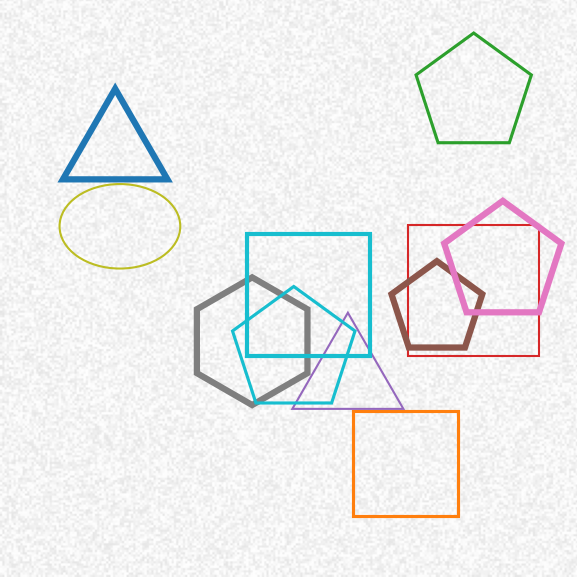[{"shape": "triangle", "thickness": 3, "radius": 0.52, "center": [0.199, 0.741]}, {"shape": "square", "thickness": 1.5, "radius": 0.46, "center": [0.702, 0.197]}, {"shape": "pentagon", "thickness": 1.5, "radius": 0.52, "center": [0.82, 0.837]}, {"shape": "square", "thickness": 1, "radius": 0.57, "center": [0.82, 0.496]}, {"shape": "triangle", "thickness": 1, "radius": 0.55, "center": [0.602, 0.347]}, {"shape": "pentagon", "thickness": 3, "radius": 0.41, "center": [0.757, 0.464]}, {"shape": "pentagon", "thickness": 3, "radius": 0.53, "center": [0.871, 0.545]}, {"shape": "hexagon", "thickness": 3, "radius": 0.55, "center": [0.437, 0.408]}, {"shape": "oval", "thickness": 1, "radius": 0.52, "center": [0.208, 0.607]}, {"shape": "square", "thickness": 2, "radius": 0.53, "center": [0.534, 0.488]}, {"shape": "pentagon", "thickness": 1.5, "radius": 0.56, "center": [0.509, 0.392]}]